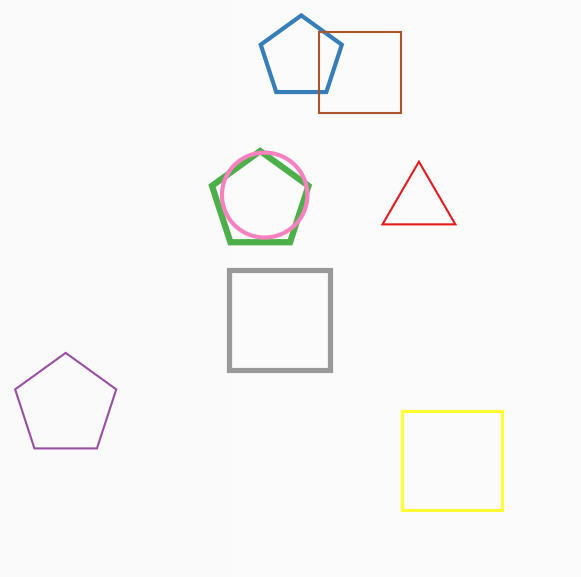[{"shape": "triangle", "thickness": 1, "radius": 0.36, "center": [0.721, 0.647]}, {"shape": "pentagon", "thickness": 2, "radius": 0.37, "center": [0.518, 0.899]}, {"shape": "pentagon", "thickness": 3, "radius": 0.44, "center": [0.448, 0.65]}, {"shape": "pentagon", "thickness": 1, "radius": 0.46, "center": [0.113, 0.297]}, {"shape": "square", "thickness": 1.5, "radius": 0.43, "center": [0.778, 0.202]}, {"shape": "square", "thickness": 1, "radius": 0.35, "center": [0.619, 0.874]}, {"shape": "circle", "thickness": 2, "radius": 0.37, "center": [0.455, 0.661]}, {"shape": "square", "thickness": 2.5, "radius": 0.43, "center": [0.481, 0.445]}]